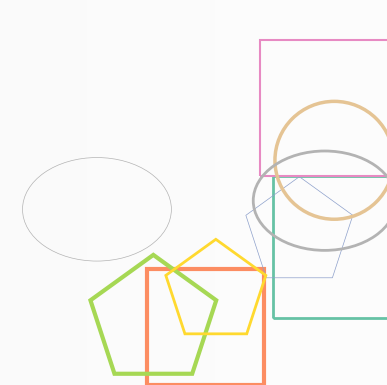[{"shape": "square", "thickness": 2, "radius": 0.92, "center": [0.889, 0.358]}, {"shape": "square", "thickness": 3, "radius": 0.75, "center": [0.531, 0.151]}, {"shape": "pentagon", "thickness": 0.5, "radius": 0.73, "center": [0.773, 0.396]}, {"shape": "square", "thickness": 1.5, "radius": 0.88, "center": [0.848, 0.719]}, {"shape": "pentagon", "thickness": 3, "radius": 0.85, "center": [0.396, 0.167]}, {"shape": "pentagon", "thickness": 2, "radius": 0.68, "center": [0.557, 0.243]}, {"shape": "circle", "thickness": 2.5, "radius": 0.77, "center": [0.863, 0.584]}, {"shape": "oval", "thickness": 0.5, "radius": 0.96, "center": [0.25, 0.456]}, {"shape": "oval", "thickness": 2, "radius": 0.92, "center": [0.838, 0.479]}]